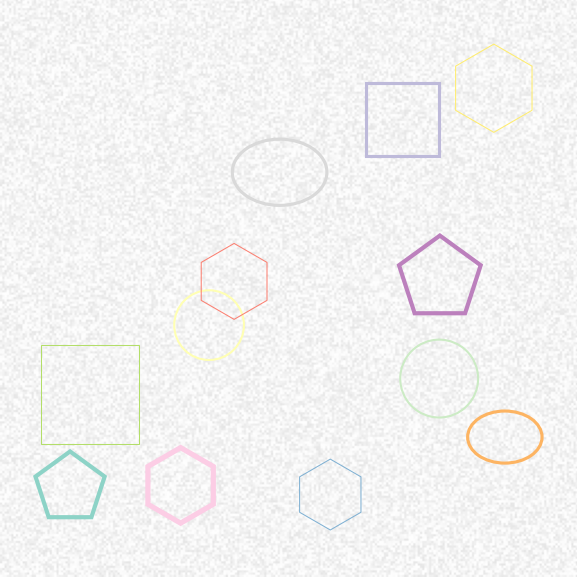[{"shape": "pentagon", "thickness": 2, "radius": 0.31, "center": [0.121, 0.154]}, {"shape": "circle", "thickness": 1, "radius": 0.3, "center": [0.362, 0.436]}, {"shape": "square", "thickness": 1.5, "radius": 0.32, "center": [0.697, 0.792]}, {"shape": "hexagon", "thickness": 0.5, "radius": 0.33, "center": [0.405, 0.512]}, {"shape": "hexagon", "thickness": 0.5, "radius": 0.31, "center": [0.572, 0.143]}, {"shape": "oval", "thickness": 1.5, "radius": 0.32, "center": [0.874, 0.242]}, {"shape": "square", "thickness": 0.5, "radius": 0.43, "center": [0.156, 0.316]}, {"shape": "hexagon", "thickness": 2.5, "radius": 0.33, "center": [0.313, 0.159]}, {"shape": "oval", "thickness": 1.5, "radius": 0.41, "center": [0.484, 0.701]}, {"shape": "pentagon", "thickness": 2, "radius": 0.37, "center": [0.762, 0.517]}, {"shape": "circle", "thickness": 1, "radius": 0.34, "center": [0.76, 0.344]}, {"shape": "hexagon", "thickness": 0.5, "radius": 0.38, "center": [0.855, 0.846]}]